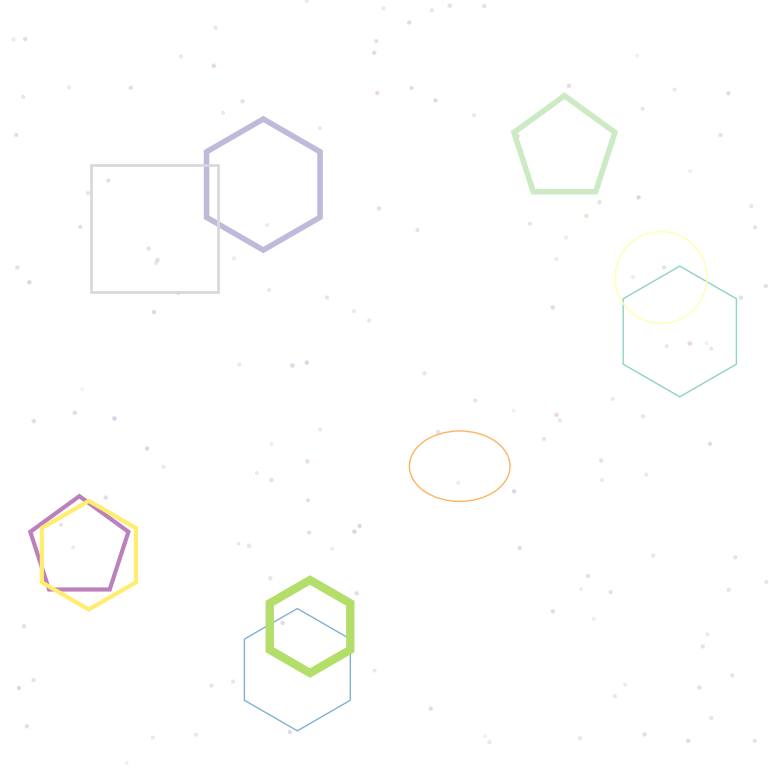[{"shape": "hexagon", "thickness": 0.5, "radius": 0.42, "center": [0.883, 0.57]}, {"shape": "circle", "thickness": 0.5, "radius": 0.3, "center": [0.858, 0.64]}, {"shape": "hexagon", "thickness": 2, "radius": 0.43, "center": [0.342, 0.76]}, {"shape": "hexagon", "thickness": 0.5, "radius": 0.4, "center": [0.386, 0.13]}, {"shape": "oval", "thickness": 0.5, "radius": 0.33, "center": [0.597, 0.395]}, {"shape": "hexagon", "thickness": 3, "radius": 0.3, "center": [0.403, 0.186]}, {"shape": "square", "thickness": 1, "radius": 0.41, "center": [0.201, 0.704]}, {"shape": "pentagon", "thickness": 1.5, "radius": 0.34, "center": [0.103, 0.289]}, {"shape": "pentagon", "thickness": 2, "radius": 0.34, "center": [0.733, 0.807]}, {"shape": "hexagon", "thickness": 1.5, "radius": 0.35, "center": [0.115, 0.279]}]